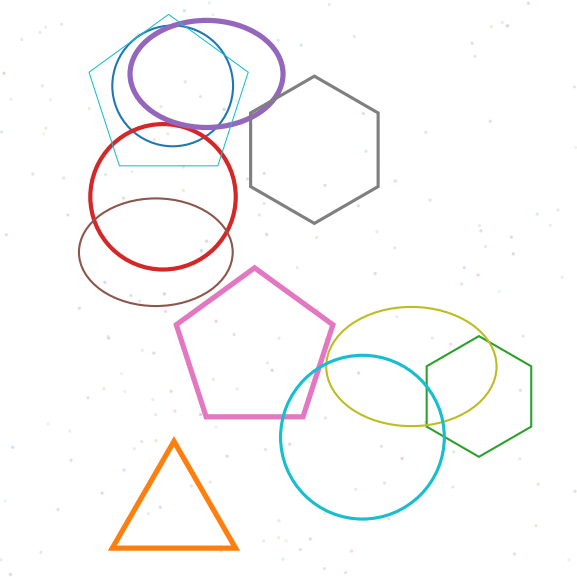[{"shape": "circle", "thickness": 1, "radius": 0.52, "center": [0.299, 0.85]}, {"shape": "triangle", "thickness": 2.5, "radius": 0.62, "center": [0.301, 0.112]}, {"shape": "hexagon", "thickness": 1, "radius": 0.52, "center": [0.829, 0.313]}, {"shape": "circle", "thickness": 2, "radius": 0.63, "center": [0.282, 0.658]}, {"shape": "oval", "thickness": 2.5, "radius": 0.66, "center": [0.358, 0.871]}, {"shape": "oval", "thickness": 1, "radius": 0.67, "center": [0.27, 0.562]}, {"shape": "pentagon", "thickness": 2.5, "radius": 0.71, "center": [0.441, 0.393]}, {"shape": "hexagon", "thickness": 1.5, "radius": 0.64, "center": [0.544, 0.74]}, {"shape": "oval", "thickness": 1, "radius": 0.74, "center": [0.712, 0.364]}, {"shape": "pentagon", "thickness": 0.5, "radius": 0.72, "center": [0.292, 0.829]}, {"shape": "circle", "thickness": 1.5, "radius": 0.71, "center": [0.628, 0.242]}]